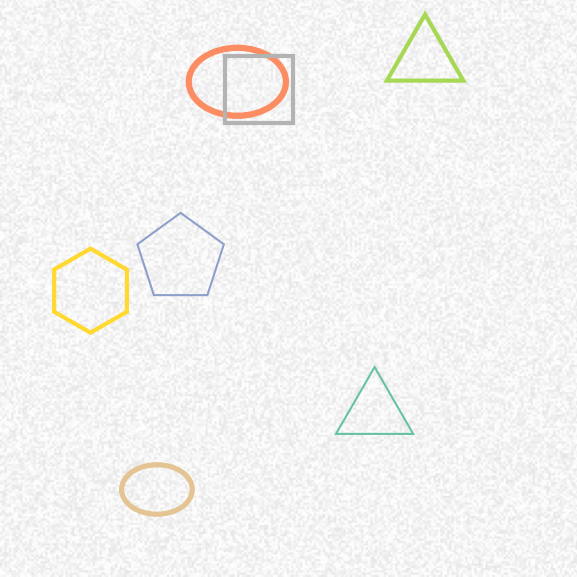[{"shape": "triangle", "thickness": 1, "radius": 0.39, "center": [0.649, 0.286]}, {"shape": "oval", "thickness": 3, "radius": 0.42, "center": [0.411, 0.858]}, {"shape": "pentagon", "thickness": 1, "radius": 0.39, "center": [0.313, 0.552]}, {"shape": "triangle", "thickness": 2, "radius": 0.38, "center": [0.736, 0.898]}, {"shape": "hexagon", "thickness": 2, "radius": 0.36, "center": [0.157, 0.496]}, {"shape": "oval", "thickness": 2.5, "radius": 0.31, "center": [0.272, 0.152]}, {"shape": "square", "thickness": 2, "radius": 0.29, "center": [0.448, 0.844]}]